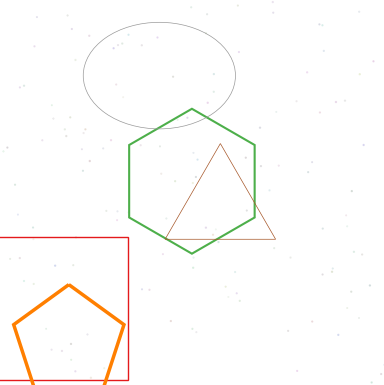[{"shape": "square", "thickness": 1, "radius": 0.93, "center": [0.148, 0.199]}, {"shape": "hexagon", "thickness": 1.5, "radius": 0.94, "center": [0.498, 0.529]}, {"shape": "pentagon", "thickness": 2.5, "radius": 0.75, "center": [0.179, 0.11]}, {"shape": "triangle", "thickness": 0.5, "radius": 0.83, "center": [0.572, 0.461]}, {"shape": "oval", "thickness": 0.5, "radius": 0.99, "center": [0.414, 0.804]}]